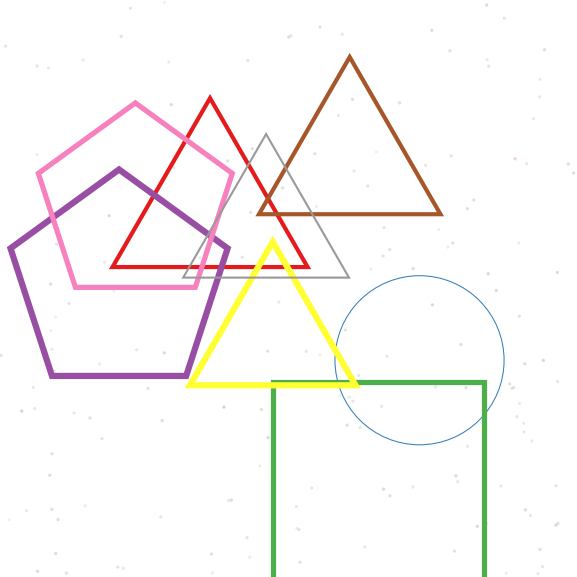[{"shape": "triangle", "thickness": 2, "radius": 0.98, "center": [0.364, 0.634]}, {"shape": "circle", "thickness": 0.5, "radius": 0.73, "center": [0.726, 0.375]}, {"shape": "square", "thickness": 2.5, "radius": 0.91, "center": [0.655, 0.155]}, {"shape": "pentagon", "thickness": 3, "radius": 0.99, "center": [0.206, 0.508]}, {"shape": "triangle", "thickness": 3, "radius": 0.83, "center": [0.472, 0.415]}, {"shape": "triangle", "thickness": 2, "radius": 0.91, "center": [0.606, 0.719]}, {"shape": "pentagon", "thickness": 2.5, "radius": 0.88, "center": [0.234, 0.644]}, {"shape": "triangle", "thickness": 1, "radius": 0.83, "center": [0.461, 0.601]}]